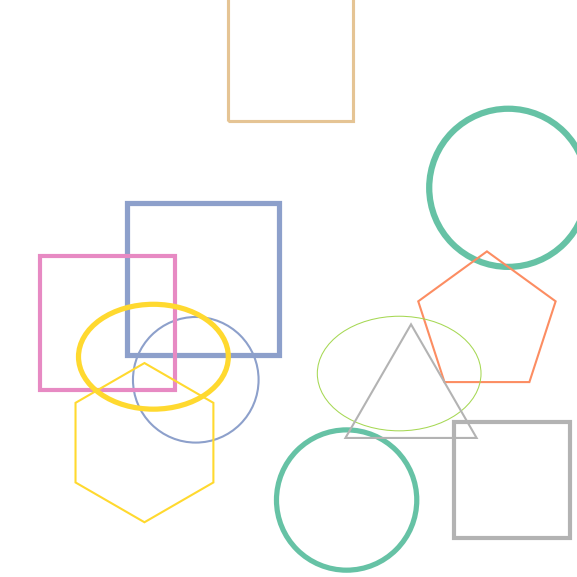[{"shape": "circle", "thickness": 3, "radius": 0.68, "center": [0.88, 0.674]}, {"shape": "circle", "thickness": 2.5, "radius": 0.61, "center": [0.6, 0.133]}, {"shape": "pentagon", "thickness": 1, "radius": 0.63, "center": [0.843, 0.439]}, {"shape": "circle", "thickness": 1, "radius": 0.54, "center": [0.339, 0.341]}, {"shape": "square", "thickness": 2.5, "radius": 0.66, "center": [0.352, 0.517]}, {"shape": "square", "thickness": 2, "radius": 0.58, "center": [0.186, 0.44]}, {"shape": "oval", "thickness": 0.5, "radius": 0.71, "center": [0.691, 0.352]}, {"shape": "oval", "thickness": 2.5, "radius": 0.65, "center": [0.266, 0.381]}, {"shape": "hexagon", "thickness": 1, "radius": 0.69, "center": [0.25, 0.233]}, {"shape": "square", "thickness": 1.5, "radius": 0.54, "center": [0.503, 0.898]}, {"shape": "triangle", "thickness": 1, "radius": 0.66, "center": [0.712, 0.306]}, {"shape": "square", "thickness": 2, "radius": 0.5, "center": [0.887, 0.169]}]